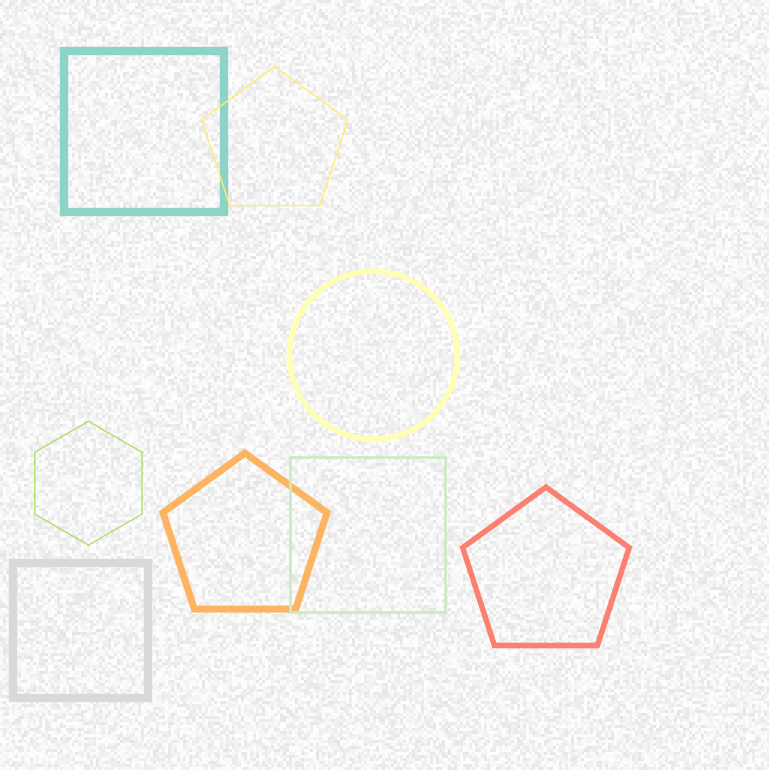[{"shape": "square", "thickness": 3, "radius": 0.52, "center": [0.187, 0.829]}, {"shape": "circle", "thickness": 2, "radius": 0.55, "center": [0.485, 0.539]}, {"shape": "pentagon", "thickness": 2, "radius": 0.57, "center": [0.709, 0.254]}, {"shape": "pentagon", "thickness": 2.5, "radius": 0.56, "center": [0.318, 0.3]}, {"shape": "hexagon", "thickness": 0.5, "radius": 0.4, "center": [0.115, 0.373]}, {"shape": "square", "thickness": 3, "radius": 0.44, "center": [0.104, 0.181]}, {"shape": "square", "thickness": 1, "radius": 0.5, "center": [0.477, 0.305]}, {"shape": "pentagon", "thickness": 0.5, "radius": 0.5, "center": [0.357, 0.814]}]